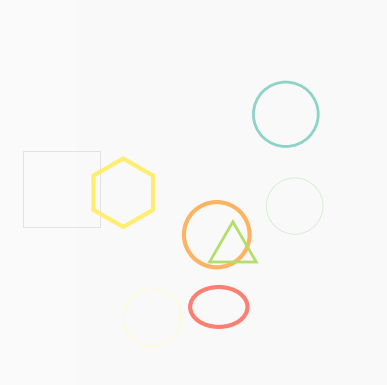[{"shape": "circle", "thickness": 2, "radius": 0.42, "center": [0.738, 0.703]}, {"shape": "circle", "thickness": 0.5, "radius": 0.37, "center": [0.392, 0.175]}, {"shape": "oval", "thickness": 3, "radius": 0.37, "center": [0.565, 0.203]}, {"shape": "circle", "thickness": 3, "radius": 0.42, "center": [0.559, 0.39]}, {"shape": "triangle", "thickness": 2, "radius": 0.35, "center": [0.601, 0.354]}, {"shape": "square", "thickness": 0.5, "radius": 0.49, "center": [0.159, 0.509]}, {"shape": "circle", "thickness": 0.5, "radius": 0.37, "center": [0.761, 0.465]}, {"shape": "hexagon", "thickness": 3, "radius": 0.44, "center": [0.318, 0.499]}]